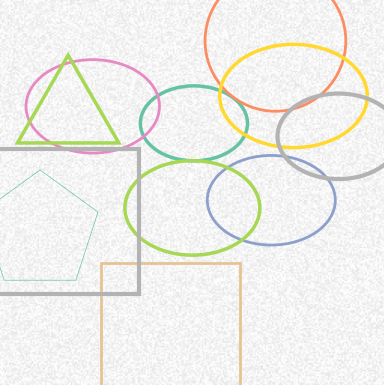[{"shape": "oval", "thickness": 2.5, "radius": 0.7, "center": [0.504, 0.68]}, {"shape": "pentagon", "thickness": 0.5, "radius": 0.79, "center": [0.104, 0.4]}, {"shape": "circle", "thickness": 2, "radius": 0.91, "center": [0.715, 0.894]}, {"shape": "oval", "thickness": 2, "radius": 0.83, "center": [0.705, 0.48]}, {"shape": "oval", "thickness": 2, "radius": 0.87, "center": [0.241, 0.724]}, {"shape": "triangle", "thickness": 2.5, "radius": 0.76, "center": [0.177, 0.705]}, {"shape": "oval", "thickness": 2.5, "radius": 0.88, "center": [0.5, 0.46]}, {"shape": "oval", "thickness": 2.5, "radius": 0.96, "center": [0.762, 0.751]}, {"shape": "square", "thickness": 2, "radius": 0.9, "center": [0.443, 0.135]}, {"shape": "oval", "thickness": 3, "radius": 0.79, "center": [0.88, 0.646]}, {"shape": "square", "thickness": 3, "radius": 0.94, "center": [0.174, 0.425]}]